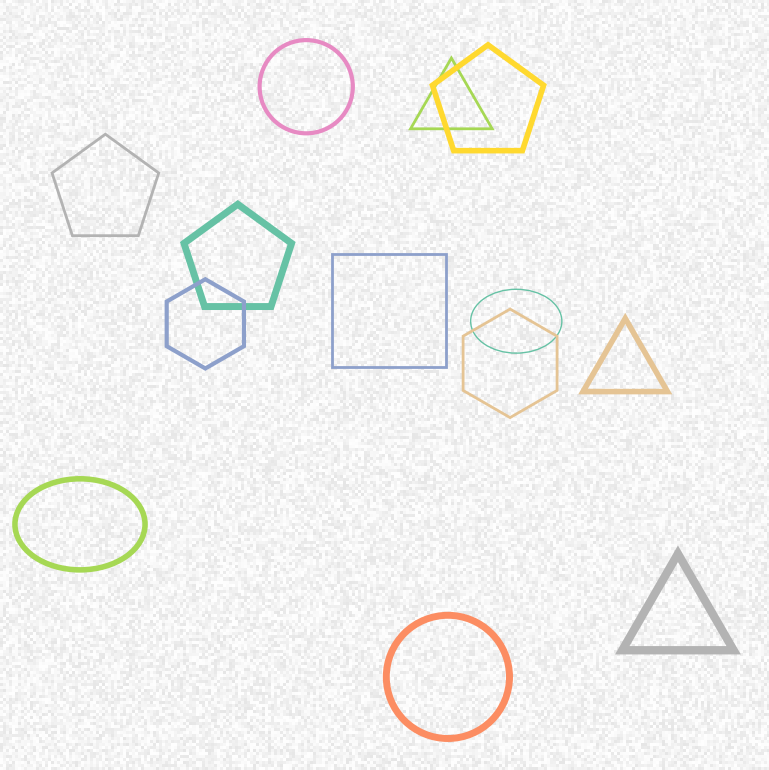[{"shape": "pentagon", "thickness": 2.5, "radius": 0.37, "center": [0.309, 0.661]}, {"shape": "oval", "thickness": 0.5, "radius": 0.3, "center": [0.67, 0.583]}, {"shape": "circle", "thickness": 2.5, "radius": 0.4, "center": [0.582, 0.121]}, {"shape": "hexagon", "thickness": 1.5, "radius": 0.29, "center": [0.267, 0.579]}, {"shape": "square", "thickness": 1, "radius": 0.37, "center": [0.505, 0.597]}, {"shape": "circle", "thickness": 1.5, "radius": 0.3, "center": [0.398, 0.887]}, {"shape": "triangle", "thickness": 1, "radius": 0.31, "center": [0.586, 0.863]}, {"shape": "oval", "thickness": 2, "radius": 0.42, "center": [0.104, 0.319]}, {"shape": "pentagon", "thickness": 2, "radius": 0.38, "center": [0.634, 0.866]}, {"shape": "hexagon", "thickness": 1, "radius": 0.35, "center": [0.662, 0.528]}, {"shape": "triangle", "thickness": 2, "radius": 0.32, "center": [0.812, 0.523]}, {"shape": "triangle", "thickness": 3, "radius": 0.42, "center": [0.88, 0.197]}, {"shape": "pentagon", "thickness": 1, "radius": 0.36, "center": [0.137, 0.753]}]